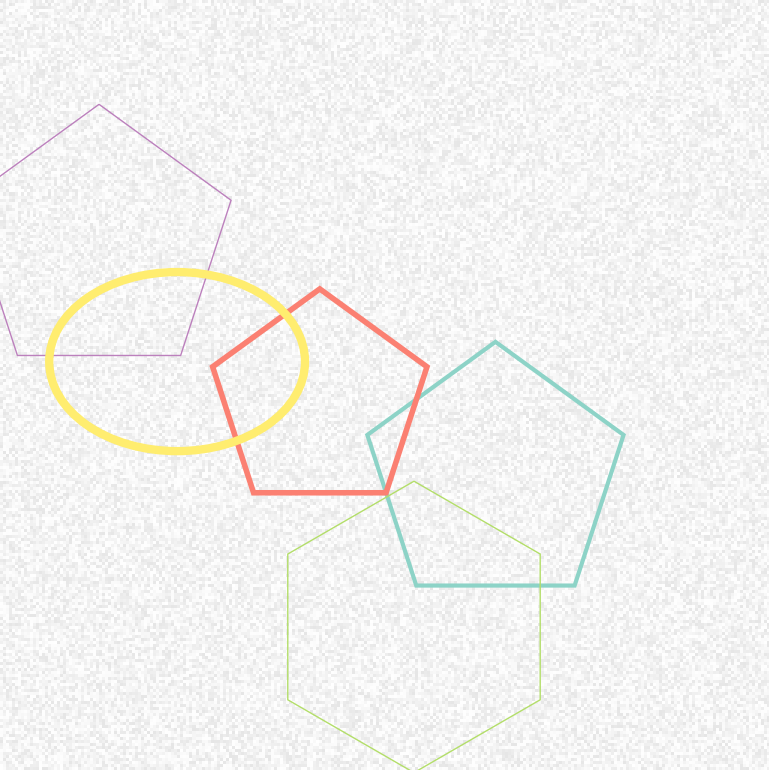[{"shape": "pentagon", "thickness": 1.5, "radius": 0.87, "center": [0.643, 0.381]}, {"shape": "pentagon", "thickness": 2, "radius": 0.73, "center": [0.415, 0.478]}, {"shape": "hexagon", "thickness": 0.5, "radius": 0.95, "center": [0.538, 0.186]}, {"shape": "pentagon", "thickness": 0.5, "radius": 0.9, "center": [0.129, 0.684]}, {"shape": "oval", "thickness": 3, "radius": 0.83, "center": [0.23, 0.53]}]